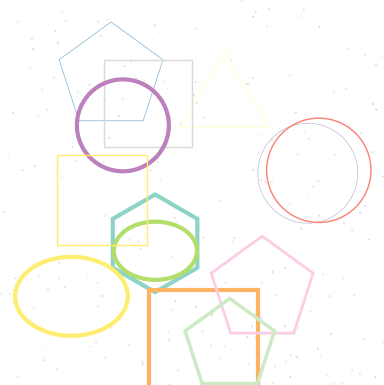[{"shape": "hexagon", "thickness": 3, "radius": 0.63, "center": [0.403, 0.368]}, {"shape": "triangle", "thickness": 0.5, "radius": 0.66, "center": [0.583, 0.736]}, {"shape": "circle", "thickness": 0.5, "radius": 0.65, "center": [0.799, 0.55]}, {"shape": "circle", "thickness": 1, "radius": 0.68, "center": [0.828, 0.558]}, {"shape": "pentagon", "thickness": 0.5, "radius": 0.71, "center": [0.288, 0.801]}, {"shape": "square", "thickness": 3, "radius": 0.71, "center": [0.528, 0.106]}, {"shape": "oval", "thickness": 3, "radius": 0.54, "center": [0.404, 0.349]}, {"shape": "pentagon", "thickness": 2, "radius": 0.7, "center": [0.681, 0.247]}, {"shape": "square", "thickness": 1, "radius": 0.57, "center": [0.385, 0.731]}, {"shape": "circle", "thickness": 3, "radius": 0.6, "center": [0.319, 0.674]}, {"shape": "pentagon", "thickness": 2.5, "radius": 0.61, "center": [0.597, 0.103]}, {"shape": "square", "thickness": 1, "radius": 0.59, "center": [0.266, 0.481]}, {"shape": "oval", "thickness": 3, "radius": 0.73, "center": [0.186, 0.23]}]